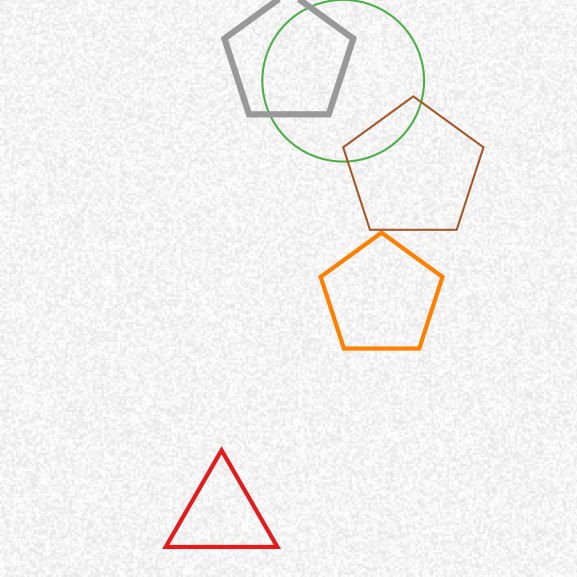[{"shape": "triangle", "thickness": 2, "radius": 0.56, "center": [0.384, 0.108]}, {"shape": "circle", "thickness": 1, "radius": 0.7, "center": [0.594, 0.859]}, {"shape": "pentagon", "thickness": 2, "radius": 0.55, "center": [0.661, 0.485]}, {"shape": "pentagon", "thickness": 1, "radius": 0.64, "center": [0.716, 0.705]}, {"shape": "pentagon", "thickness": 3, "radius": 0.59, "center": [0.5, 0.896]}]